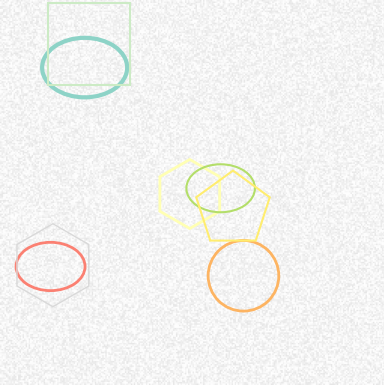[{"shape": "oval", "thickness": 3, "radius": 0.55, "center": [0.22, 0.824]}, {"shape": "hexagon", "thickness": 2, "radius": 0.45, "center": [0.493, 0.496]}, {"shape": "oval", "thickness": 2, "radius": 0.45, "center": [0.131, 0.308]}, {"shape": "circle", "thickness": 2, "radius": 0.46, "center": [0.632, 0.284]}, {"shape": "oval", "thickness": 1.5, "radius": 0.45, "center": [0.573, 0.511]}, {"shape": "hexagon", "thickness": 1, "radius": 0.54, "center": [0.137, 0.311]}, {"shape": "square", "thickness": 1.5, "radius": 0.53, "center": [0.231, 0.885]}, {"shape": "pentagon", "thickness": 1.5, "radius": 0.5, "center": [0.605, 0.456]}]